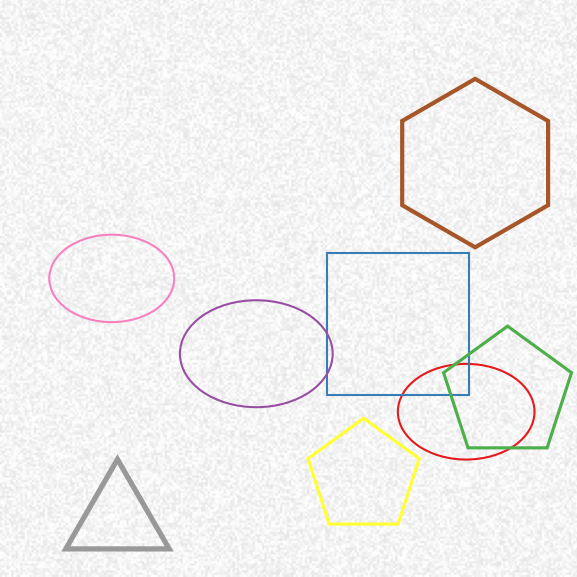[{"shape": "oval", "thickness": 1, "radius": 0.59, "center": [0.807, 0.286]}, {"shape": "square", "thickness": 1, "radius": 0.61, "center": [0.689, 0.438]}, {"shape": "pentagon", "thickness": 1.5, "radius": 0.58, "center": [0.879, 0.318]}, {"shape": "oval", "thickness": 1, "radius": 0.66, "center": [0.444, 0.387]}, {"shape": "pentagon", "thickness": 1.5, "radius": 0.51, "center": [0.63, 0.174]}, {"shape": "hexagon", "thickness": 2, "radius": 0.73, "center": [0.823, 0.717]}, {"shape": "oval", "thickness": 1, "radius": 0.54, "center": [0.194, 0.517]}, {"shape": "triangle", "thickness": 2.5, "radius": 0.52, "center": [0.203, 0.1]}]